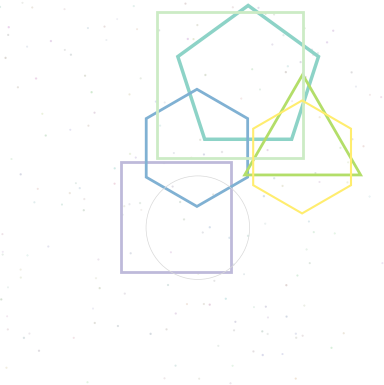[{"shape": "pentagon", "thickness": 2.5, "radius": 0.96, "center": [0.645, 0.794]}, {"shape": "square", "thickness": 2, "radius": 0.72, "center": [0.458, 0.437]}, {"shape": "hexagon", "thickness": 2, "radius": 0.76, "center": [0.512, 0.616]}, {"shape": "triangle", "thickness": 2, "radius": 0.87, "center": [0.786, 0.632]}, {"shape": "circle", "thickness": 0.5, "radius": 0.67, "center": [0.514, 0.409]}, {"shape": "square", "thickness": 2, "radius": 0.95, "center": [0.597, 0.779]}, {"shape": "hexagon", "thickness": 1.5, "radius": 0.73, "center": [0.785, 0.592]}]